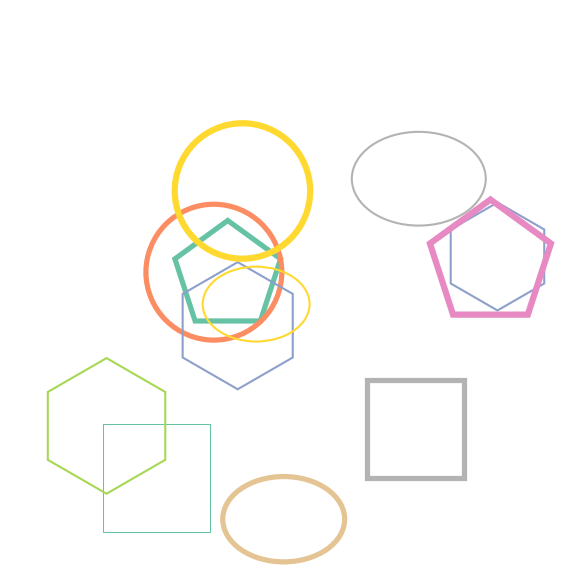[{"shape": "square", "thickness": 0.5, "radius": 0.46, "center": [0.271, 0.171]}, {"shape": "pentagon", "thickness": 2.5, "radius": 0.48, "center": [0.394, 0.521]}, {"shape": "circle", "thickness": 2.5, "radius": 0.59, "center": [0.37, 0.528]}, {"shape": "hexagon", "thickness": 1, "radius": 0.47, "center": [0.861, 0.555]}, {"shape": "hexagon", "thickness": 1, "radius": 0.55, "center": [0.412, 0.435]}, {"shape": "pentagon", "thickness": 3, "radius": 0.55, "center": [0.849, 0.543]}, {"shape": "hexagon", "thickness": 1, "radius": 0.59, "center": [0.184, 0.262]}, {"shape": "circle", "thickness": 3, "radius": 0.59, "center": [0.42, 0.668]}, {"shape": "oval", "thickness": 1, "radius": 0.46, "center": [0.444, 0.473]}, {"shape": "oval", "thickness": 2.5, "radius": 0.53, "center": [0.491, 0.1]}, {"shape": "oval", "thickness": 1, "radius": 0.58, "center": [0.725, 0.69]}, {"shape": "square", "thickness": 2.5, "radius": 0.42, "center": [0.719, 0.256]}]